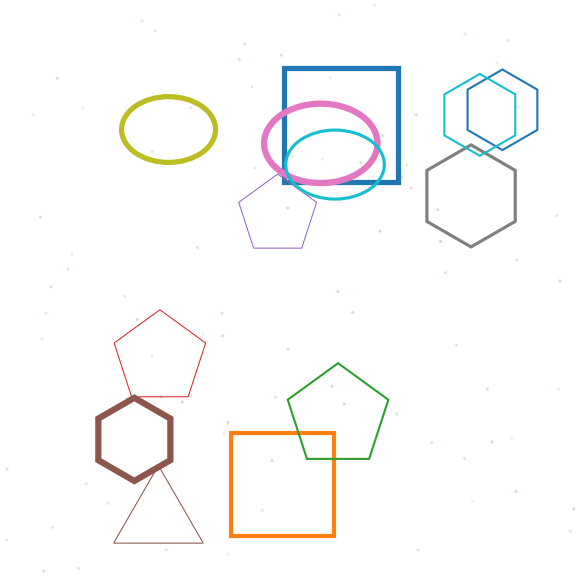[{"shape": "square", "thickness": 2.5, "radius": 0.5, "center": [0.59, 0.783]}, {"shape": "hexagon", "thickness": 1, "radius": 0.35, "center": [0.87, 0.809]}, {"shape": "square", "thickness": 2, "radius": 0.45, "center": [0.489, 0.161]}, {"shape": "pentagon", "thickness": 1, "radius": 0.46, "center": [0.585, 0.279]}, {"shape": "pentagon", "thickness": 0.5, "radius": 0.42, "center": [0.277, 0.379]}, {"shape": "pentagon", "thickness": 0.5, "radius": 0.35, "center": [0.481, 0.627]}, {"shape": "triangle", "thickness": 0.5, "radius": 0.45, "center": [0.274, 0.103]}, {"shape": "hexagon", "thickness": 3, "radius": 0.36, "center": [0.233, 0.238]}, {"shape": "oval", "thickness": 3, "radius": 0.49, "center": [0.555, 0.751]}, {"shape": "hexagon", "thickness": 1.5, "radius": 0.44, "center": [0.816, 0.66]}, {"shape": "oval", "thickness": 2.5, "radius": 0.41, "center": [0.292, 0.775]}, {"shape": "oval", "thickness": 1.5, "radius": 0.43, "center": [0.58, 0.714]}, {"shape": "hexagon", "thickness": 1, "radius": 0.35, "center": [0.831, 0.8]}]